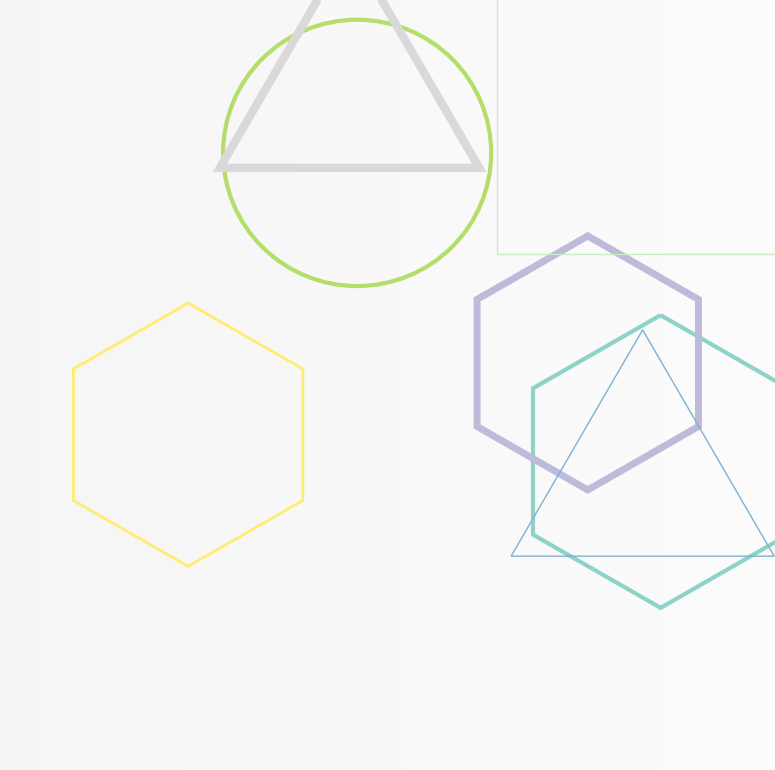[{"shape": "hexagon", "thickness": 1.5, "radius": 0.95, "center": [0.852, 0.401]}, {"shape": "hexagon", "thickness": 2.5, "radius": 0.82, "center": [0.758, 0.529]}, {"shape": "triangle", "thickness": 0.5, "radius": 0.98, "center": [0.829, 0.376]}, {"shape": "circle", "thickness": 1.5, "radius": 0.86, "center": [0.461, 0.801]}, {"shape": "triangle", "thickness": 3, "radius": 0.97, "center": [0.451, 0.879]}, {"shape": "square", "thickness": 0.5, "radius": 0.98, "center": [0.838, 0.867]}, {"shape": "hexagon", "thickness": 1, "radius": 0.85, "center": [0.243, 0.435]}]